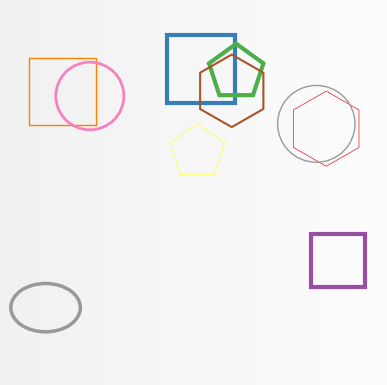[{"shape": "hexagon", "thickness": 0.5, "radius": 0.49, "center": [0.842, 0.666]}, {"shape": "square", "thickness": 3, "radius": 0.44, "center": [0.519, 0.822]}, {"shape": "pentagon", "thickness": 3, "radius": 0.37, "center": [0.61, 0.813]}, {"shape": "square", "thickness": 3, "radius": 0.35, "center": [0.872, 0.324]}, {"shape": "square", "thickness": 1, "radius": 0.43, "center": [0.161, 0.762]}, {"shape": "pentagon", "thickness": 0.5, "radius": 0.37, "center": [0.509, 0.606]}, {"shape": "hexagon", "thickness": 1.5, "radius": 0.47, "center": [0.598, 0.764]}, {"shape": "circle", "thickness": 2, "radius": 0.44, "center": [0.232, 0.751]}, {"shape": "circle", "thickness": 1, "radius": 0.5, "center": [0.816, 0.678]}, {"shape": "oval", "thickness": 2.5, "radius": 0.45, "center": [0.118, 0.201]}]